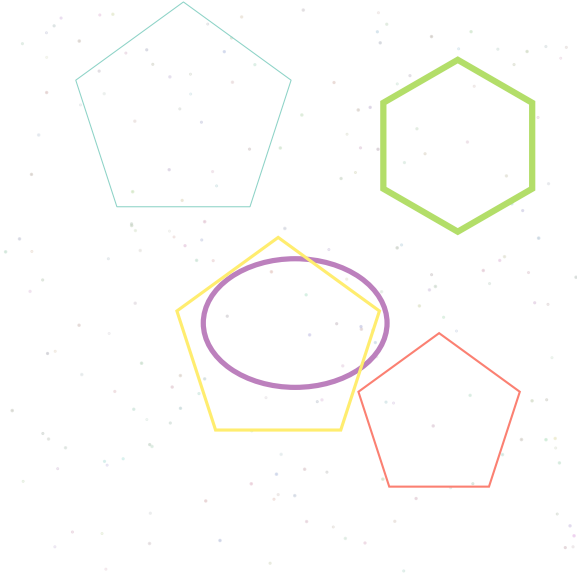[{"shape": "pentagon", "thickness": 0.5, "radius": 0.98, "center": [0.318, 0.8]}, {"shape": "pentagon", "thickness": 1, "radius": 0.73, "center": [0.76, 0.275]}, {"shape": "hexagon", "thickness": 3, "radius": 0.74, "center": [0.793, 0.747]}, {"shape": "oval", "thickness": 2.5, "radius": 0.8, "center": [0.511, 0.44]}, {"shape": "pentagon", "thickness": 1.5, "radius": 0.92, "center": [0.482, 0.404]}]